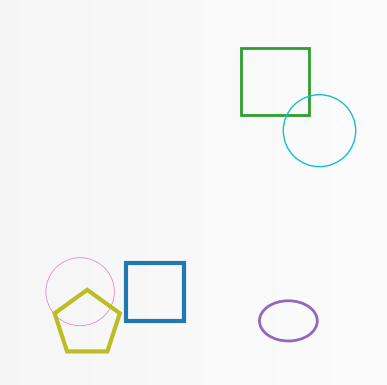[{"shape": "square", "thickness": 3, "radius": 0.38, "center": [0.4, 0.242]}, {"shape": "square", "thickness": 2, "radius": 0.44, "center": [0.71, 0.788]}, {"shape": "oval", "thickness": 2, "radius": 0.37, "center": [0.744, 0.167]}, {"shape": "circle", "thickness": 0.5, "radius": 0.44, "center": [0.207, 0.242]}, {"shape": "pentagon", "thickness": 3, "radius": 0.44, "center": [0.225, 0.159]}, {"shape": "circle", "thickness": 1, "radius": 0.47, "center": [0.824, 0.661]}]